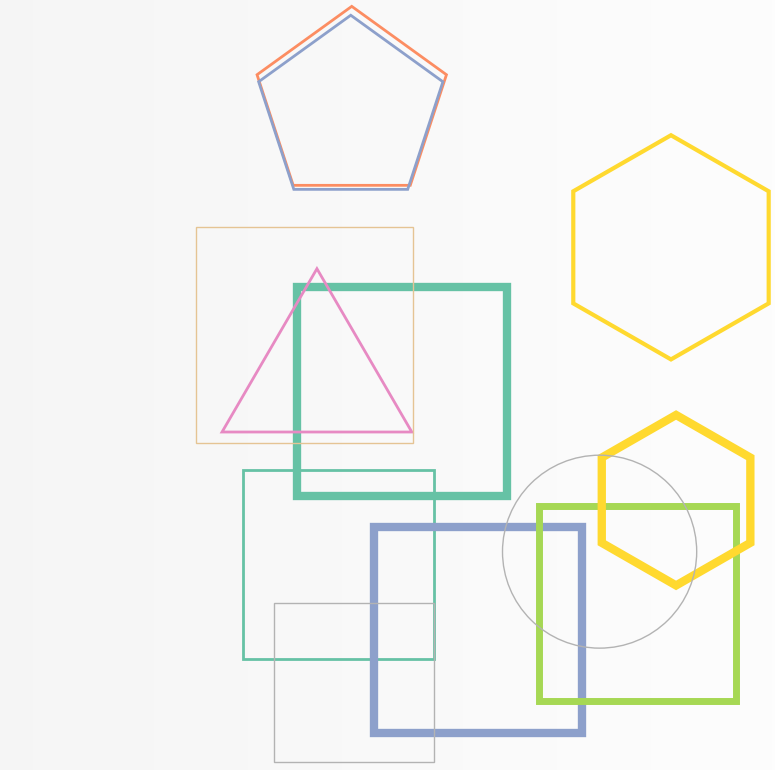[{"shape": "square", "thickness": 3, "radius": 0.68, "center": [0.519, 0.491]}, {"shape": "square", "thickness": 1, "radius": 0.61, "center": [0.437, 0.267]}, {"shape": "pentagon", "thickness": 1, "radius": 0.64, "center": [0.454, 0.863]}, {"shape": "pentagon", "thickness": 1, "radius": 0.62, "center": [0.453, 0.855]}, {"shape": "square", "thickness": 3, "radius": 0.67, "center": [0.617, 0.182]}, {"shape": "triangle", "thickness": 1, "radius": 0.71, "center": [0.409, 0.51]}, {"shape": "square", "thickness": 2.5, "radius": 0.63, "center": [0.823, 0.217]}, {"shape": "hexagon", "thickness": 3, "radius": 0.55, "center": [0.872, 0.35]}, {"shape": "hexagon", "thickness": 1.5, "radius": 0.73, "center": [0.866, 0.679]}, {"shape": "square", "thickness": 0.5, "radius": 0.7, "center": [0.393, 0.565]}, {"shape": "circle", "thickness": 0.5, "radius": 0.63, "center": [0.774, 0.284]}, {"shape": "square", "thickness": 0.5, "radius": 0.52, "center": [0.457, 0.114]}]